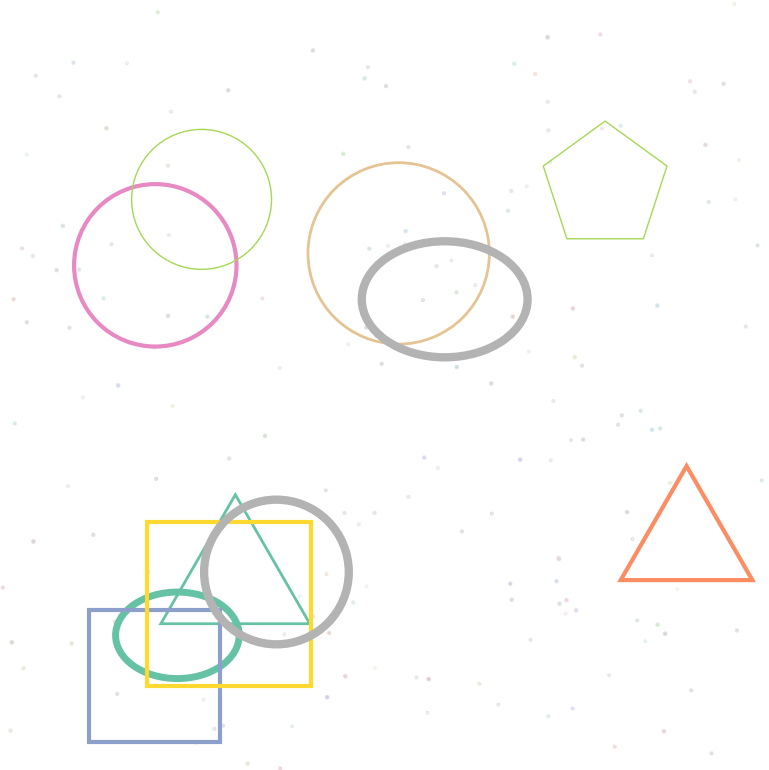[{"shape": "triangle", "thickness": 1, "radius": 0.56, "center": [0.306, 0.246]}, {"shape": "oval", "thickness": 2.5, "radius": 0.4, "center": [0.23, 0.175]}, {"shape": "triangle", "thickness": 1.5, "radius": 0.49, "center": [0.892, 0.296]}, {"shape": "square", "thickness": 1.5, "radius": 0.43, "center": [0.201, 0.122]}, {"shape": "circle", "thickness": 1.5, "radius": 0.53, "center": [0.202, 0.655]}, {"shape": "circle", "thickness": 0.5, "radius": 0.45, "center": [0.262, 0.741]}, {"shape": "pentagon", "thickness": 0.5, "radius": 0.42, "center": [0.786, 0.758]}, {"shape": "square", "thickness": 1.5, "radius": 0.53, "center": [0.298, 0.215]}, {"shape": "circle", "thickness": 1, "radius": 0.59, "center": [0.518, 0.671]}, {"shape": "oval", "thickness": 3, "radius": 0.54, "center": [0.578, 0.611]}, {"shape": "circle", "thickness": 3, "radius": 0.47, "center": [0.359, 0.257]}]